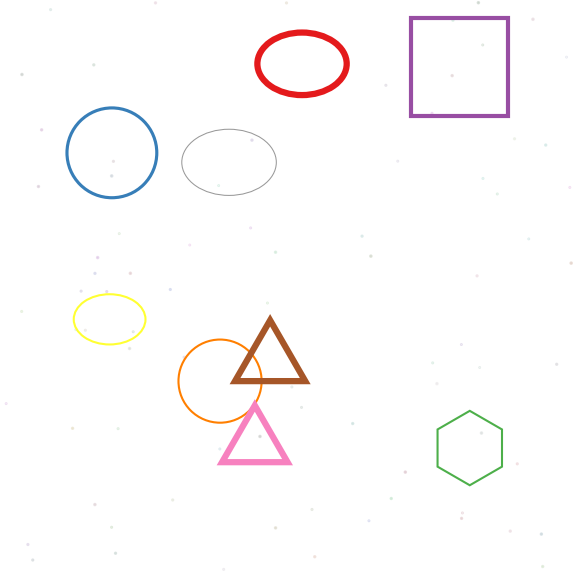[{"shape": "oval", "thickness": 3, "radius": 0.39, "center": [0.523, 0.889]}, {"shape": "circle", "thickness": 1.5, "radius": 0.39, "center": [0.194, 0.734]}, {"shape": "hexagon", "thickness": 1, "radius": 0.32, "center": [0.813, 0.223]}, {"shape": "square", "thickness": 2, "radius": 0.42, "center": [0.795, 0.883]}, {"shape": "circle", "thickness": 1, "radius": 0.36, "center": [0.381, 0.339]}, {"shape": "oval", "thickness": 1, "radius": 0.31, "center": [0.19, 0.446]}, {"shape": "triangle", "thickness": 3, "radius": 0.35, "center": [0.468, 0.374]}, {"shape": "triangle", "thickness": 3, "radius": 0.33, "center": [0.441, 0.232]}, {"shape": "oval", "thickness": 0.5, "radius": 0.41, "center": [0.397, 0.718]}]